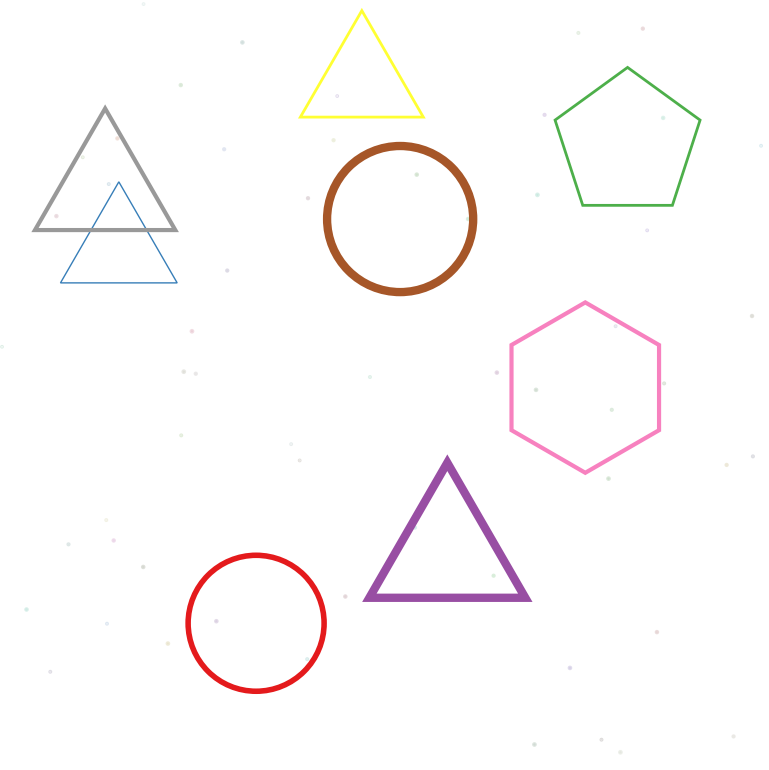[{"shape": "circle", "thickness": 2, "radius": 0.44, "center": [0.333, 0.191]}, {"shape": "triangle", "thickness": 0.5, "radius": 0.44, "center": [0.154, 0.676]}, {"shape": "pentagon", "thickness": 1, "radius": 0.5, "center": [0.815, 0.813]}, {"shape": "triangle", "thickness": 3, "radius": 0.58, "center": [0.581, 0.282]}, {"shape": "triangle", "thickness": 1, "radius": 0.46, "center": [0.47, 0.894]}, {"shape": "circle", "thickness": 3, "radius": 0.47, "center": [0.52, 0.716]}, {"shape": "hexagon", "thickness": 1.5, "radius": 0.55, "center": [0.76, 0.497]}, {"shape": "triangle", "thickness": 1.5, "radius": 0.53, "center": [0.137, 0.754]}]